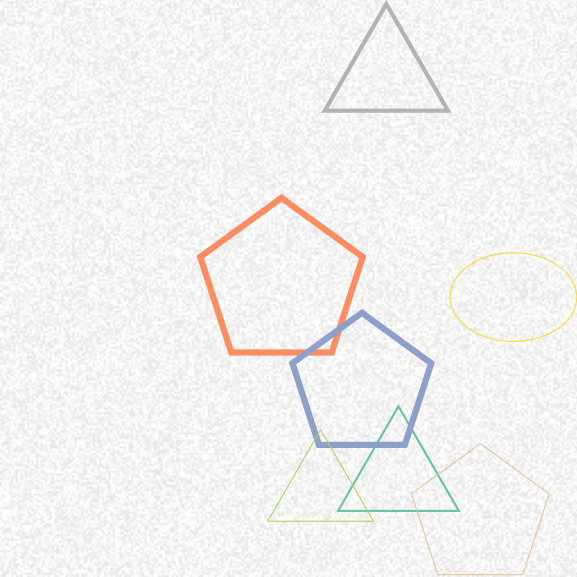[{"shape": "triangle", "thickness": 1, "radius": 0.6, "center": [0.69, 0.175]}, {"shape": "pentagon", "thickness": 3, "radius": 0.74, "center": [0.487, 0.509]}, {"shape": "pentagon", "thickness": 3, "radius": 0.63, "center": [0.627, 0.331]}, {"shape": "triangle", "thickness": 0.5, "radius": 0.53, "center": [0.555, 0.149]}, {"shape": "oval", "thickness": 0.5, "radius": 0.55, "center": [0.889, 0.485]}, {"shape": "pentagon", "thickness": 0.5, "radius": 0.63, "center": [0.832, 0.105]}, {"shape": "triangle", "thickness": 2, "radius": 0.62, "center": [0.669, 0.869]}]